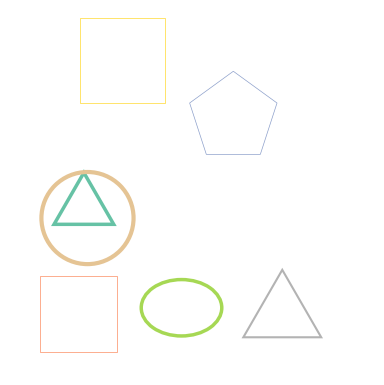[{"shape": "triangle", "thickness": 2.5, "radius": 0.45, "center": [0.218, 0.462]}, {"shape": "square", "thickness": 0.5, "radius": 0.5, "center": [0.203, 0.184]}, {"shape": "pentagon", "thickness": 0.5, "radius": 0.6, "center": [0.606, 0.696]}, {"shape": "oval", "thickness": 2.5, "radius": 0.52, "center": [0.471, 0.201]}, {"shape": "square", "thickness": 0.5, "radius": 0.55, "center": [0.318, 0.843]}, {"shape": "circle", "thickness": 3, "radius": 0.6, "center": [0.227, 0.434]}, {"shape": "triangle", "thickness": 1.5, "radius": 0.58, "center": [0.733, 0.182]}]